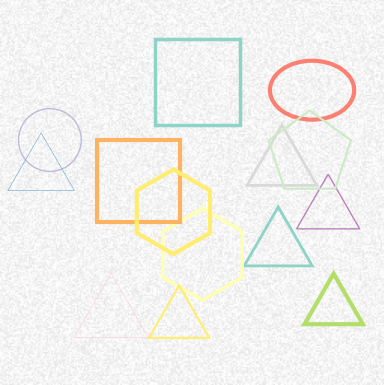[{"shape": "square", "thickness": 2.5, "radius": 0.55, "center": [0.514, 0.787]}, {"shape": "triangle", "thickness": 2, "radius": 0.51, "center": [0.723, 0.36]}, {"shape": "hexagon", "thickness": 2.5, "radius": 0.6, "center": [0.526, 0.339]}, {"shape": "circle", "thickness": 1, "radius": 0.41, "center": [0.13, 0.636]}, {"shape": "oval", "thickness": 3, "radius": 0.55, "center": [0.811, 0.766]}, {"shape": "triangle", "thickness": 0.5, "radius": 0.5, "center": [0.107, 0.555]}, {"shape": "square", "thickness": 3, "radius": 0.54, "center": [0.359, 0.53]}, {"shape": "triangle", "thickness": 3, "radius": 0.44, "center": [0.867, 0.202]}, {"shape": "triangle", "thickness": 0.5, "radius": 0.56, "center": [0.289, 0.179]}, {"shape": "triangle", "thickness": 2, "radius": 0.52, "center": [0.732, 0.571]}, {"shape": "triangle", "thickness": 1, "radius": 0.47, "center": [0.852, 0.453]}, {"shape": "pentagon", "thickness": 1.5, "radius": 0.56, "center": [0.805, 0.601]}, {"shape": "hexagon", "thickness": 3, "radius": 0.55, "center": [0.45, 0.45]}, {"shape": "triangle", "thickness": 1.5, "radius": 0.45, "center": [0.465, 0.168]}]